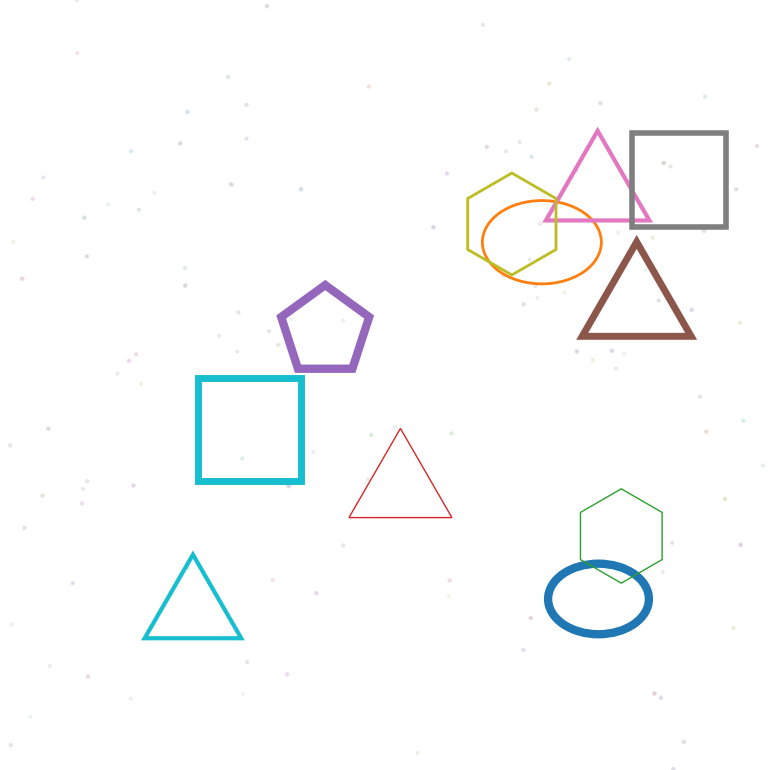[{"shape": "oval", "thickness": 3, "radius": 0.33, "center": [0.777, 0.222]}, {"shape": "oval", "thickness": 1, "radius": 0.39, "center": [0.704, 0.685]}, {"shape": "hexagon", "thickness": 0.5, "radius": 0.31, "center": [0.807, 0.304]}, {"shape": "triangle", "thickness": 0.5, "radius": 0.39, "center": [0.52, 0.366]}, {"shape": "pentagon", "thickness": 3, "radius": 0.3, "center": [0.422, 0.57]}, {"shape": "triangle", "thickness": 2.5, "radius": 0.41, "center": [0.827, 0.604]}, {"shape": "triangle", "thickness": 1.5, "radius": 0.39, "center": [0.776, 0.752]}, {"shape": "square", "thickness": 2, "radius": 0.31, "center": [0.881, 0.766]}, {"shape": "hexagon", "thickness": 1, "radius": 0.33, "center": [0.665, 0.709]}, {"shape": "triangle", "thickness": 1.5, "radius": 0.36, "center": [0.251, 0.207]}, {"shape": "square", "thickness": 2.5, "radius": 0.33, "center": [0.324, 0.442]}]